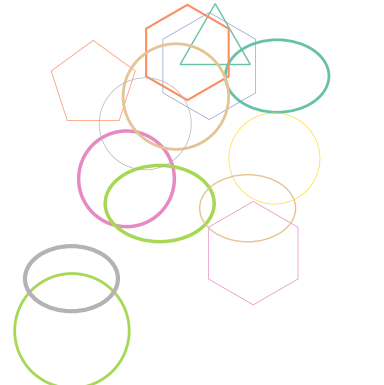[{"shape": "oval", "thickness": 2, "radius": 0.67, "center": [0.72, 0.803]}, {"shape": "triangle", "thickness": 1, "radius": 0.53, "center": [0.559, 0.885]}, {"shape": "hexagon", "thickness": 1.5, "radius": 0.62, "center": [0.487, 0.864]}, {"shape": "pentagon", "thickness": 0.5, "radius": 0.57, "center": [0.242, 0.78]}, {"shape": "hexagon", "thickness": 0.5, "radius": 0.7, "center": [0.544, 0.828]}, {"shape": "hexagon", "thickness": 0.5, "radius": 0.67, "center": [0.658, 0.342]}, {"shape": "circle", "thickness": 2.5, "radius": 0.62, "center": [0.329, 0.536]}, {"shape": "circle", "thickness": 2, "radius": 0.74, "center": [0.187, 0.141]}, {"shape": "oval", "thickness": 2.5, "radius": 0.71, "center": [0.415, 0.471]}, {"shape": "circle", "thickness": 0.5, "radius": 0.59, "center": [0.713, 0.588]}, {"shape": "oval", "thickness": 1, "radius": 0.62, "center": [0.643, 0.459]}, {"shape": "circle", "thickness": 2, "radius": 0.69, "center": [0.457, 0.749]}, {"shape": "oval", "thickness": 3, "radius": 0.6, "center": [0.186, 0.276]}, {"shape": "circle", "thickness": 0.5, "radius": 0.6, "center": [0.377, 0.678]}]